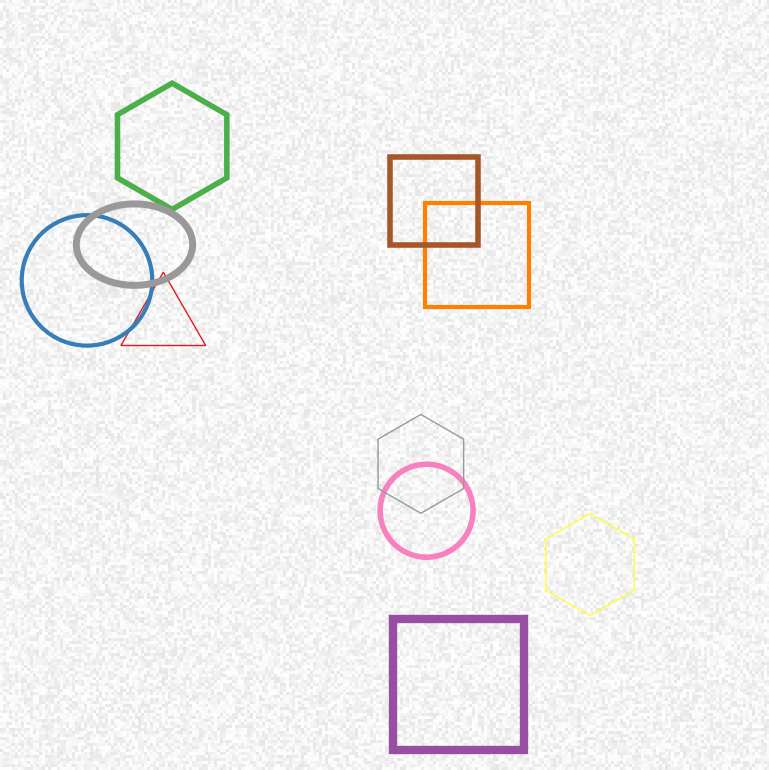[{"shape": "triangle", "thickness": 0.5, "radius": 0.32, "center": [0.212, 0.583]}, {"shape": "circle", "thickness": 1.5, "radius": 0.42, "center": [0.113, 0.636]}, {"shape": "hexagon", "thickness": 2, "radius": 0.41, "center": [0.224, 0.81]}, {"shape": "square", "thickness": 3, "radius": 0.43, "center": [0.596, 0.111]}, {"shape": "square", "thickness": 1.5, "radius": 0.34, "center": [0.619, 0.668]}, {"shape": "hexagon", "thickness": 0.5, "radius": 0.33, "center": [0.766, 0.267]}, {"shape": "square", "thickness": 2, "radius": 0.29, "center": [0.564, 0.739]}, {"shape": "circle", "thickness": 2, "radius": 0.3, "center": [0.554, 0.337]}, {"shape": "oval", "thickness": 2.5, "radius": 0.38, "center": [0.175, 0.682]}, {"shape": "hexagon", "thickness": 0.5, "radius": 0.32, "center": [0.547, 0.398]}]